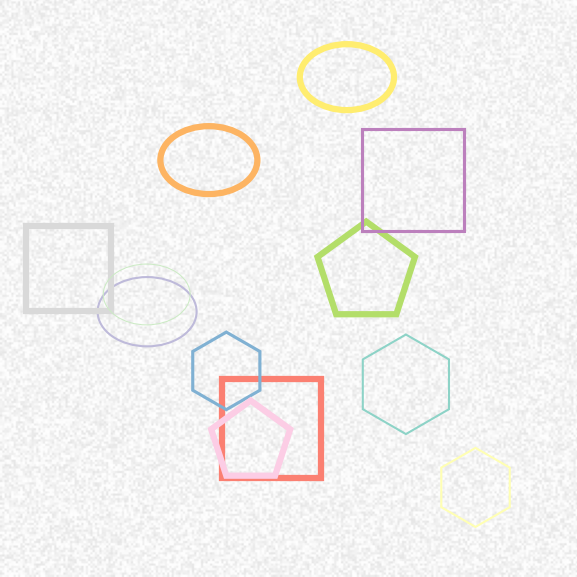[{"shape": "hexagon", "thickness": 1, "radius": 0.43, "center": [0.703, 0.334]}, {"shape": "hexagon", "thickness": 1, "radius": 0.34, "center": [0.823, 0.155]}, {"shape": "oval", "thickness": 1, "radius": 0.43, "center": [0.255, 0.459]}, {"shape": "square", "thickness": 3, "radius": 0.43, "center": [0.47, 0.258]}, {"shape": "hexagon", "thickness": 1.5, "radius": 0.34, "center": [0.392, 0.357]}, {"shape": "oval", "thickness": 3, "radius": 0.42, "center": [0.362, 0.722]}, {"shape": "pentagon", "thickness": 3, "radius": 0.44, "center": [0.634, 0.527]}, {"shape": "pentagon", "thickness": 3, "radius": 0.36, "center": [0.434, 0.234]}, {"shape": "square", "thickness": 3, "radius": 0.37, "center": [0.119, 0.534]}, {"shape": "square", "thickness": 1.5, "radius": 0.44, "center": [0.715, 0.687]}, {"shape": "oval", "thickness": 0.5, "radius": 0.38, "center": [0.254, 0.489]}, {"shape": "oval", "thickness": 3, "radius": 0.41, "center": [0.601, 0.866]}]